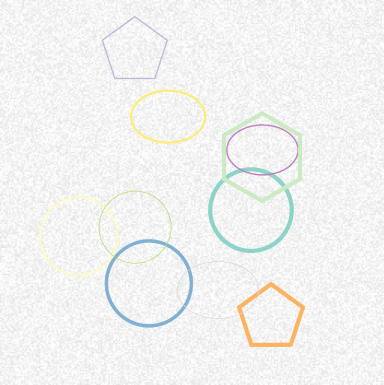[{"shape": "circle", "thickness": 3, "radius": 0.53, "center": [0.652, 0.454]}, {"shape": "circle", "thickness": 1, "radius": 0.5, "center": [0.205, 0.387]}, {"shape": "pentagon", "thickness": 1, "radius": 0.44, "center": [0.35, 0.868]}, {"shape": "circle", "thickness": 2.5, "radius": 0.55, "center": [0.387, 0.264]}, {"shape": "pentagon", "thickness": 3, "radius": 0.44, "center": [0.704, 0.175]}, {"shape": "circle", "thickness": 0.5, "radius": 0.47, "center": [0.351, 0.41]}, {"shape": "oval", "thickness": 0.5, "radius": 0.53, "center": [0.567, 0.247]}, {"shape": "oval", "thickness": 1, "radius": 0.46, "center": [0.682, 0.611]}, {"shape": "hexagon", "thickness": 3, "radius": 0.57, "center": [0.681, 0.592]}, {"shape": "oval", "thickness": 1.5, "radius": 0.48, "center": [0.437, 0.697]}]